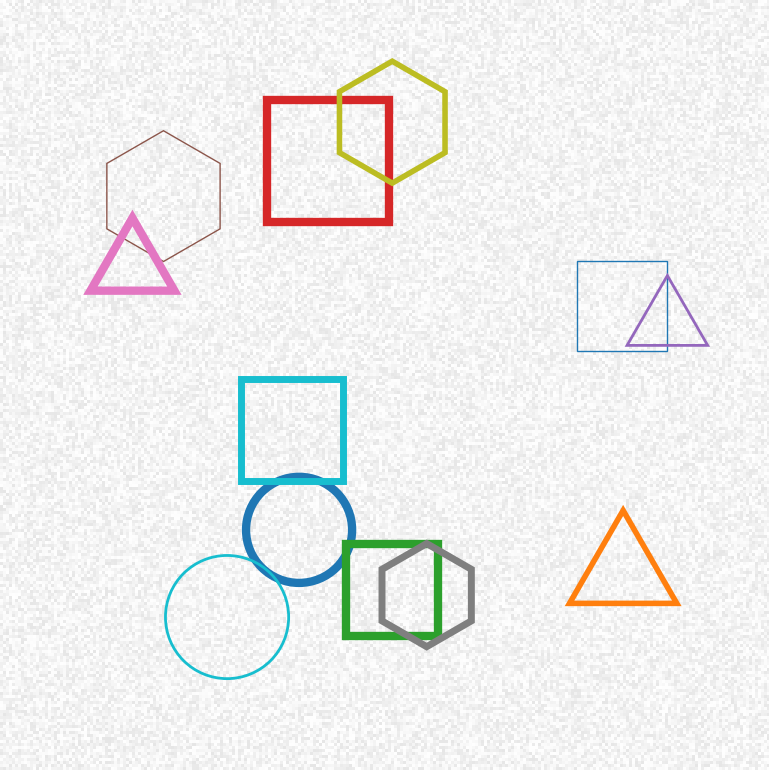[{"shape": "square", "thickness": 0.5, "radius": 0.29, "center": [0.808, 0.603]}, {"shape": "circle", "thickness": 3, "radius": 0.34, "center": [0.388, 0.312]}, {"shape": "triangle", "thickness": 2, "radius": 0.4, "center": [0.809, 0.257]}, {"shape": "square", "thickness": 3, "radius": 0.3, "center": [0.509, 0.234]}, {"shape": "square", "thickness": 3, "radius": 0.4, "center": [0.426, 0.791]}, {"shape": "triangle", "thickness": 1, "radius": 0.3, "center": [0.867, 0.582]}, {"shape": "hexagon", "thickness": 0.5, "radius": 0.42, "center": [0.212, 0.745]}, {"shape": "triangle", "thickness": 3, "radius": 0.31, "center": [0.172, 0.654]}, {"shape": "hexagon", "thickness": 2.5, "radius": 0.33, "center": [0.554, 0.227]}, {"shape": "hexagon", "thickness": 2, "radius": 0.4, "center": [0.509, 0.841]}, {"shape": "circle", "thickness": 1, "radius": 0.4, "center": [0.295, 0.199]}, {"shape": "square", "thickness": 2.5, "radius": 0.33, "center": [0.379, 0.441]}]